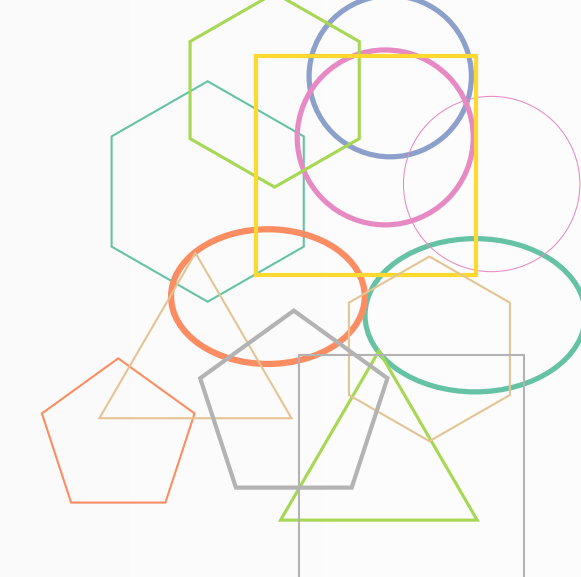[{"shape": "hexagon", "thickness": 1, "radius": 0.95, "center": [0.357, 0.668]}, {"shape": "oval", "thickness": 2.5, "radius": 0.95, "center": [0.818, 0.453]}, {"shape": "oval", "thickness": 3, "radius": 0.83, "center": [0.461, 0.486]}, {"shape": "pentagon", "thickness": 1, "radius": 0.69, "center": [0.203, 0.241]}, {"shape": "circle", "thickness": 2.5, "radius": 0.7, "center": [0.671, 0.867]}, {"shape": "circle", "thickness": 0.5, "radius": 0.76, "center": [0.846, 0.68]}, {"shape": "circle", "thickness": 2.5, "radius": 0.76, "center": [0.663, 0.761]}, {"shape": "hexagon", "thickness": 1.5, "radius": 0.84, "center": [0.473, 0.843]}, {"shape": "triangle", "thickness": 1.5, "radius": 0.98, "center": [0.652, 0.196]}, {"shape": "square", "thickness": 2, "radius": 0.95, "center": [0.63, 0.713]}, {"shape": "hexagon", "thickness": 1, "radius": 0.8, "center": [0.739, 0.395]}, {"shape": "triangle", "thickness": 1, "radius": 0.95, "center": [0.336, 0.37]}, {"shape": "square", "thickness": 1, "radius": 0.97, "center": [0.708, 0.19]}, {"shape": "pentagon", "thickness": 2, "radius": 0.85, "center": [0.505, 0.292]}]